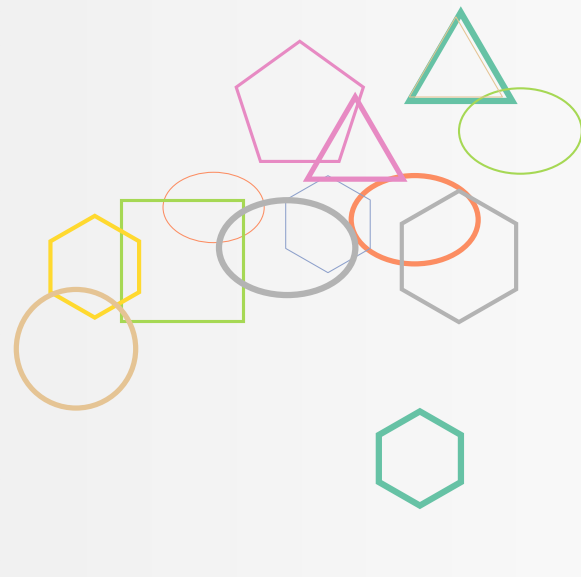[{"shape": "hexagon", "thickness": 3, "radius": 0.41, "center": [0.722, 0.205]}, {"shape": "triangle", "thickness": 3, "radius": 0.51, "center": [0.793, 0.875]}, {"shape": "oval", "thickness": 2.5, "radius": 0.55, "center": [0.713, 0.619]}, {"shape": "oval", "thickness": 0.5, "radius": 0.44, "center": [0.368, 0.64]}, {"shape": "hexagon", "thickness": 0.5, "radius": 0.42, "center": [0.564, 0.611]}, {"shape": "triangle", "thickness": 2.5, "radius": 0.47, "center": [0.611, 0.736]}, {"shape": "pentagon", "thickness": 1.5, "radius": 0.57, "center": [0.516, 0.813]}, {"shape": "oval", "thickness": 1, "radius": 0.53, "center": [0.895, 0.772]}, {"shape": "square", "thickness": 1.5, "radius": 0.52, "center": [0.313, 0.547]}, {"shape": "hexagon", "thickness": 2, "radius": 0.44, "center": [0.163, 0.537]}, {"shape": "triangle", "thickness": 0.5, "radius": 0.46, "center": [0.784, 0.877]}, {"shape": "circle", "thickness": 2.5, "radius": 0.51, "center": [0.131, 0.395]}, {"shape": "oval", "thickness": 3, "radius": 0.59, "center": [0.494, 0.57]}, {"shape": "hexagon", "thickness": 2, "radius": 0.57, "center": [0.79, 0.555]}]